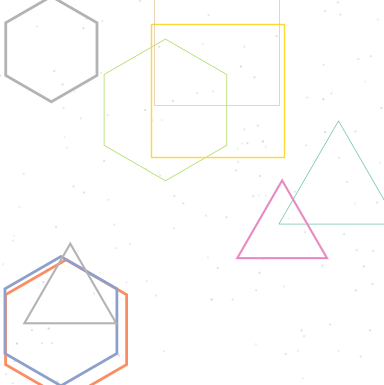[{"shape": "triangle", "thickness": 0.5, "radius": 0.89, "center": [0.879, 0.507]}, {"shape": "hexagon", "thickness": 2, "radius": 0.91, "center": [0.172, 0.144]}, {"shape": "hexagon", "thickness": 2, "radius": 0.84, "center": [0.158, 0.166]}, {"shape": "triangle", "thickness": 1.5, "radius": 0.67, "center": [0.733, 0.397]}, {"shape": "hexagon", "thickness": 0.5, "radius": 0.92, "center": [0.43, 0.715]}, {"shape": "square", "thickness": 1, "radius": 0.86, "center": [0.565, 0.764]}, {"shape": "square", "thickness": 0.5, "radius": 0.81, "center": [0.561, 0.89]}, {"shape": "hexagon", "thickness": 2, "radius": 0.68, "center": [0.133, 0.872]}, {"shape": "triangle", "thickness": 1.5, "radius": 0.69, "center": [0.183, 0.229]}]